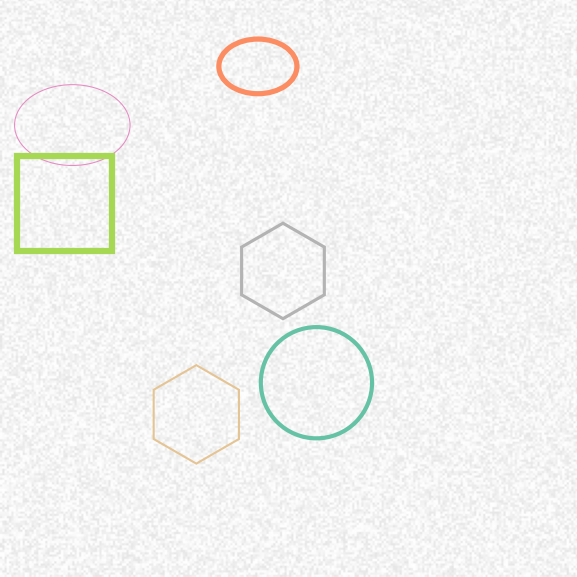[{"shape": "circle", "thickness": 2, "radius": 0.48, "center": [0.548, 0.336]}, {"shape": "oval", "thickness": 2.5, "radius": 0.34, "center": [0.447, 0.884]}, {"shape": "oval", "thickness": 0.5, "radius": 0.5, "center": [0.125, 0.783]}, {"shape": "square", "thickness": 3, "radius": 0.41, "center": [0.112, 0.647]}, {"shape": "hexagon", "thickness": 1, "radius": 0.43, "center": [0.34, 0.282]}, {"shape": "hexagon", "thickness": 1.5, "radius": 0.41, "center": [0.49, 0.53]}]